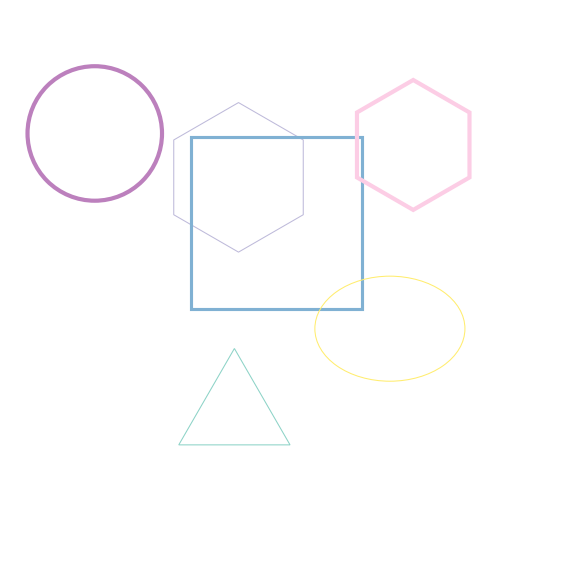[{"shape": "triangle", "thickness": 0.5, "radius": 0.56, "center": [0.406, 0.284]}, {"shape": "hexagon", "thickness": 0.5, "radius": 0.65, "center": [0.413, 0.692]}, {"shape": "square", "thickness": 1.5, "radius": 0.74, "center": [0.479, 0.613]}, {"shape": "hexagon", "thickness": 2, "radius": 0.56, "center": [0.716, 0.748]}, {"shape": "circle", "thickness": 2, "radius": 0.58, "center": [0.164, 0.768]}, {"shape": "oval", "thickness": 0.5, "radius": 0.65, "center": [0.675, 0.43]}]